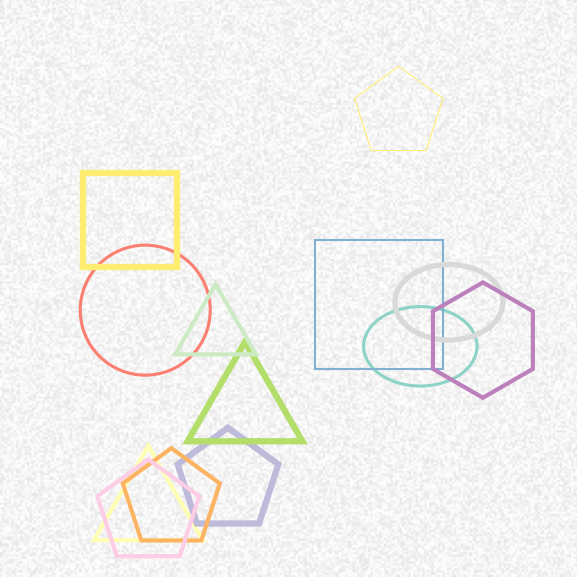[{"shape": "oval", "thickness": 1.5, "radius": 0.49, "center": [0.728, 0.399]}, {"shape": "triangle", "thickness": 2, "radius": 0.54, "center": [0.257, 0.118]}, {"shape": "pentagon", "thickness": 3, "radius": 0.46, "center": [0.395, 0.167]}, {"shape": "circle", "thickness": 1.5, "radius": 0.56, "center": [0.252, 0.462]}, {"shape": "square", "thickness": 1, "radius": 0.56, "center": [0.656, 0.472]}, {"shape": "pentagon", "thickness": 2, "radius": 0.44, "center": [0.297, 0.135]}, {"shape": "triangle", "thickness": 3, "radius": 0.57, "center": [0.424, 0.292]}, {"shape": "pentagon", "thickness": 2, "radius": 0.46, "center": [0.257, 0.111]}, {"shape": "oval", "thickness": 2.5, "radius": 0.47, "center": [0.777, 0.476]}, {"shape": "hexagon", "thickness": 2, "radius": 0.5, "center": [0.836, 0.41]}, {"shape": "triangle", "thickness": 2, "radius": 0.4, "center": [0.373, 0.426]}, {"shape": "square", "thickness": 3, "radius": 0.41, "center": [0.226, 0.619]}, {"shape": "pentagon", "thickness": 0.5, "radius": 0.4, "center": [0.69, 0.804]}]